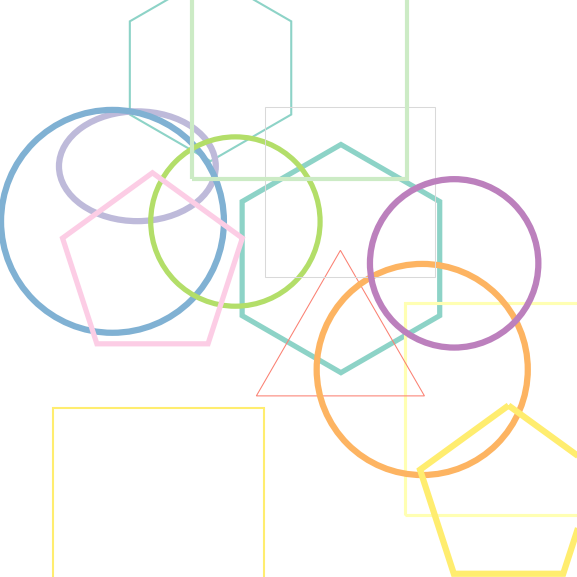[{"shape": "hexagon", "thickness": 1, "radius": 0.81, "center": [0.365, 0.881]}, {"shape": "hexagon", "thickness": 2.5, "radius": 0.99, "center": [0.59, 0.551]}, {"shape": "square", "thickness": 1.5, "radius": 0.92, "center": [0.885, 0.291]}, {"shape": "oval", "thickness": 3, "radius": 0.68, "center": [0.238, 0.711]}, {"shape": "triangle", "thickness": 0.5, "radius": 0.84, "center": [0.589, 0.398]}, {"shape": "circle", "thickness": 3, "radius": 0.96, "center": [0.195, 0.616]}, {"shape": "circle", "thickness": 3, "radius": 0.91, "center": [0.731, 0.359]}, {"shape": "circle", "thickness": 2.5, "radius": 0.73, "center": [0.408, 0.616]}, {"shape": "pentagon", "thickness": 2.5, "radius": 0.82, "center": [0.264, 0.536]}, {"shape": "square", "thickness": 0.5, "radius": 0.74, "center": [0.606, 0.666]}, {"shape": "circle", "thickness": 3, "radius": 0.73, "center": [0.786, 0.543]}, {"shape": "square", "thickness": 2, "radius": 0.93, "center": [0.519, 0.875]}, {"shape": "pentagon", "thickness": 3, "radius": 0.81, "center": [0.881, 0.136]}, {"shape": "square", "thickness": 1, "radius": 0.91, "center": [0.275, 0.11]}]